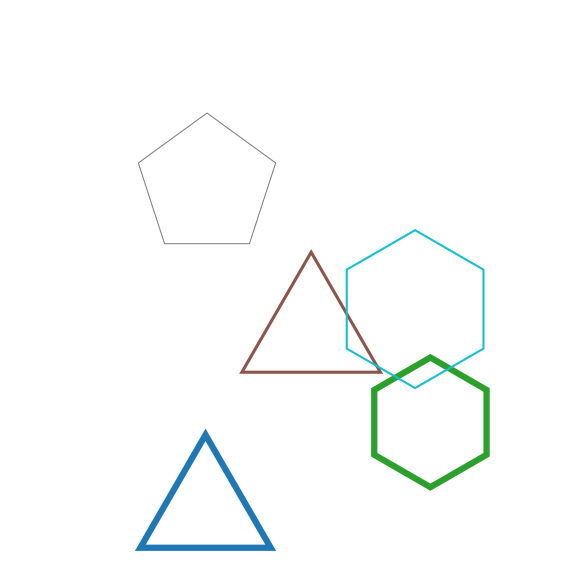[{"shape": "triangle", "thickness": 3, "radius": 0.65, "center": [0.356, 0.116]}, {"shape": "hexagon", "thickness": 3, "radius": 0.56, "center": [0.745, 0.268]}, {"shape": "triangle", "thickness": 1.5, "radius": 0.69, "center": [0.539, 0.424]}, {"shape": "pentagon", "thickness": 0.5, "radius": 0.63, "center": [0.358, 0.678]}, {"shape": "hexagon", "thickness": 1, "radius": 0.68, "center": [0.719, 0.464]}]